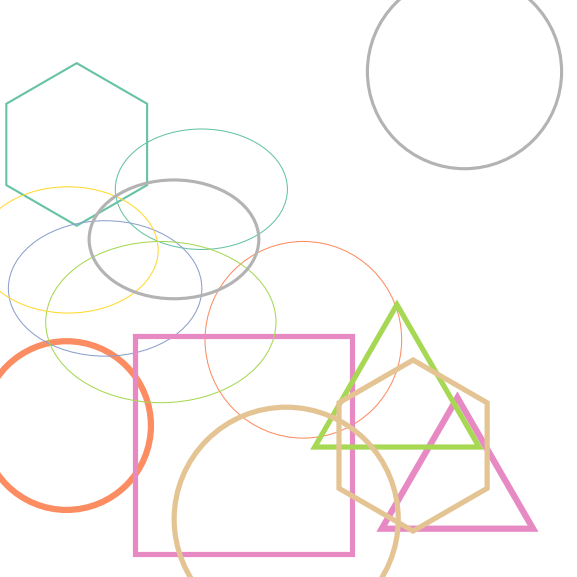[{"shape": "oval", "thickness": 0.5, "radius": 0.75, "center": [0.349, 0.671]}, {"shape": "hexagon", "thickness": 1, "radius": 0.7, "center": [0.133, 0.749]}, {"shape": "circle", "thickness": 0.5, "radius": 0.85, "center": [0.525, 0.411]}, {"shape": "circle", "thickness": 3, "radius": 0.73, "center": [0.115, 0.262]}, {"shape": "oval", "thickness": 0.5, "radius": 0.84, "center": [0.182, 0.5]}, {"shape": "triangle", "thickness": 3, "radius": 0.76, "center": [0.792, 0.159]}, {"shape": "square", "thickness": 2.5, "radius": 0.94, "center": [0.422, 0.228]}, {"shape": "triangle", "thickness": 2.5, "radius": 0.82, "center": [0.687, 0.307]}, {"shape": "oval", "thickness": 0.5, "radius": 1.0, "center": [0.279, 0.441]}, {"shape": "oval", "thickness": 0.5, "radius": 0.78, "center": [0.118, 0.566]}, {"shape": "hexagon", "thickness": 2.5, "radius": 0.74, "center": [0.715, 0.228]}, {"shape": "circle", "thickness": 2.5, "radius": 0.97, "center": [0.496, 0.1]}, {"shape": "circle", "thickness": 1.5, "radius": 0.84, "center": [0.804, 0.875]}, {"shape": "oval", "thickness": 1.5, "radius": 0.73, "center": [0.301, 0.585]}]